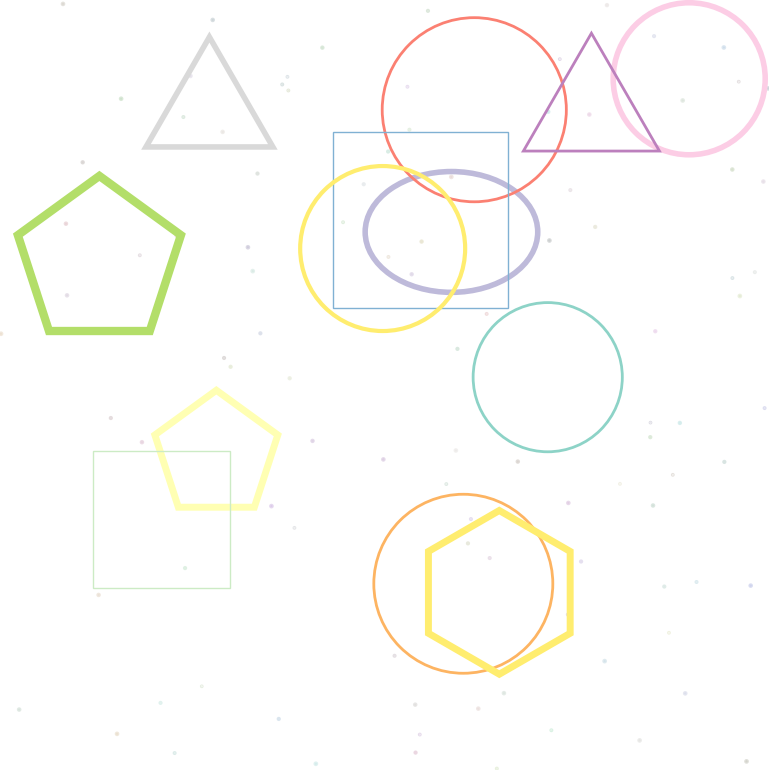[{"shape": "circle", "thickness": 1, "radius": 0.48, "center": [0.711, 0.51]}, {"shape": "pentagon", "thickness": 2.5, "radius": 0.42, "center": [0.281, 0.409]}, {"shape": "oval", "thickness": 2, "radius": 0.56, "center": [0.586, 0.699]}, {"shape": "circle", "thickness": 1, "radius": 0.6, "center": [0.616, 0.858]}, {"shape": "square", "thickness": 0.5, "radius": 0.57, "center": [0.546, 0.714]}, {"shape": "circle", "thickness": 1, "radius": 0.58, "center": [0.602, 0.242]}, {"shape": "pentagon", "thickness": 3, "radius": 0.56, "center": [0.129, 0.66]}, {"shape": "circle", "thickness": 2, "radius": 0.49, "center": [0.895, 0.898]}, {"shape": "triangle", "thickness": 2, "radius": 0.48, "center": [0.272, 0.857]}, {"shape": "triangle", "thickness": 1, "radius": 0.51, "center": [0.768, 0.855]}, {"shape": "square", "thickness": 0.5, "radius": 0.45, "center": [0.21, 0.325]}, {"shape": "hexagon", "thickness": 2.5, "radius": 0.53, "center": [0.648, 0.231]}, {"shape": "circle", "thickness": 1.5, "radius": 0.54, "center": [0.497, 0.677]}]